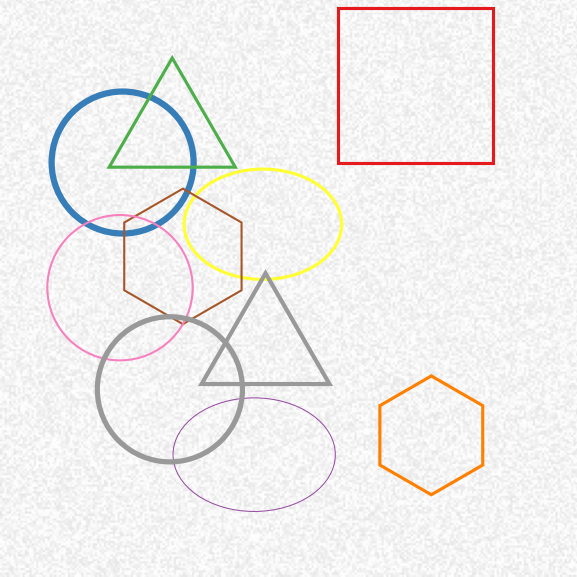[{"shape": "square", "thickness": 1.5, "radius": 0.67, "center": [0.719, 0.852]}, {"shape": "circle", "thickness": 3, "radius": 0.61, "center": [0.212, 0.718]}, {"shape": "triangle", "thickness": 1.5, "radius": 0.63, "center": [0.298, 0.773]}, {"shape": "oval", "thickness": 0.5, "radius": 0.7, "center": [0.44, 0.212]}, {"shape": "hexagon", "thickness": 1.5, "radius": 0.51, "center": [0.747, 0.245]}, {"shape": "oval", "thickness": 1.5, "radius": 0.68, "center": [0.455, 0.611]}, {"shape": "hexagon", "thickness": 1, "radius": 0.59, "center": [0.317, 0.555]}, {"shape": "circle", "thickness": 1, "radius": 0.63, "center": [0.208, 0.501]}, {"shape": "circle", "thickness": 2.5, "radius": 0.63, "center": [0.294, 0.325]}, {"shape": "triangle", "thickness": 2, "radius": 0.64, "center": [0.46, 0.398]}]